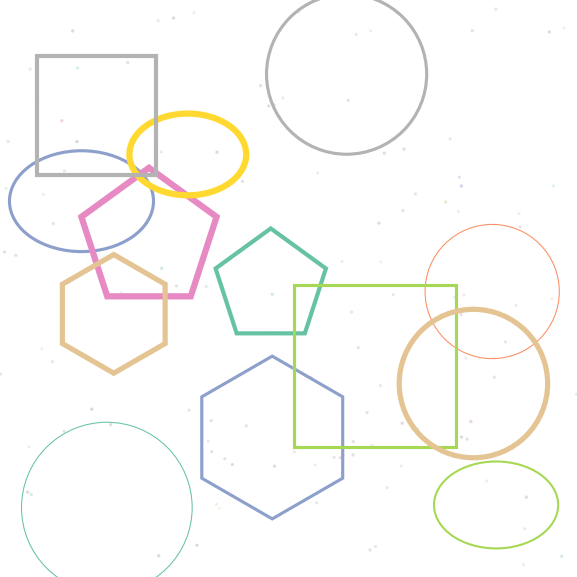[{"shape": "pentagon", "thickness": 2, "radius": 0.5, "center": [0.469, 0.503]}, {"shape": "circle", "thickness": 0.5, "radius": 0.74, "center": [0.185, 0.12]}, {"shape": "circle", "thickness": 0.5, "radius": 0.58, "center": [0.852, 0.494]}, {"shape": "oval", "thickness": 1.5, "radius": 0.62, "center": [0.141, 0.651]}, {"shape": "hexagon", "thickness": 1.5, "radius": 0.7, "center": [0.471, 0.242]}, {"shape": "pentagon", "thickness": 3, "radius": 0.62, "center": [0.258, 0.586]}, {"shape": "square", "thickness": 1.5, "radius": 0.7, "center": [0.65, 0.365]}, {"shape": "oval", "thickness": 1, "radius": 0.54, "center": [0.859, 0.125]}, {"shape": "oval", "thickness": 3, "radius": 0.51, "center": [0.325, 0.732]}, {"shape": "hexagon", "thickness": 2.5, "radius": 0.51, "center": [0.197, 0.456]}, {"shape": "circle", "thickness": 2.5, "radius": 0.64, "center": [0.82, 0.335]}, {"shape": "square", "thickness": 2, "radius": 0.51, "center": [0.167, 0.799]}, {"shape": "circle", "thickness": 1.5, "radius": 0.69, "center": [0.6, 0.871]}]